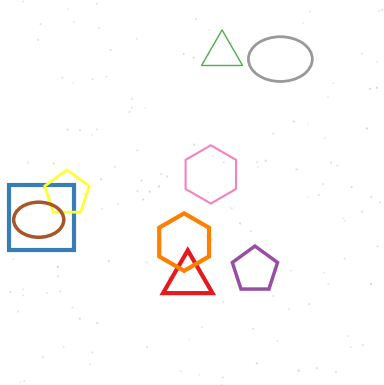[{"shape": "triangle", "thickness": 3, "radius": 0.37, "center": [0.488, 0.276]}, {"shape": "square", "thickness": 3, "radius": 0.42, "center": [0.108, 0.435]}, {"shape": "triangle", "thickness": 1, "radius": 0.31, "center": [0.577, 0.861]}, {"shape": "pentagon", "thickness": 2.5, "radius": 0.31, "center": [0.662, 0.299]}, {"shape": "hexagon", "thickness": 3, "radius": 0.37, "center": [0.478, 0.371]}, {"shape": "pentagon", "thickness": 2, "radius": 0.3, "center": [0.174, 0.498]}, {"shape": "oval", "thickness": 2.5, "radius": 0.33, "center": [0.101, 0.429]}, {"shape": "hexagon", "thickness": 1.5, "radius": 0.38, "center": [0.548, 0.547]}, {"shape": "oval", "thickness": 2, "radius": 0.41, "center": [0.728, 0.846]}]